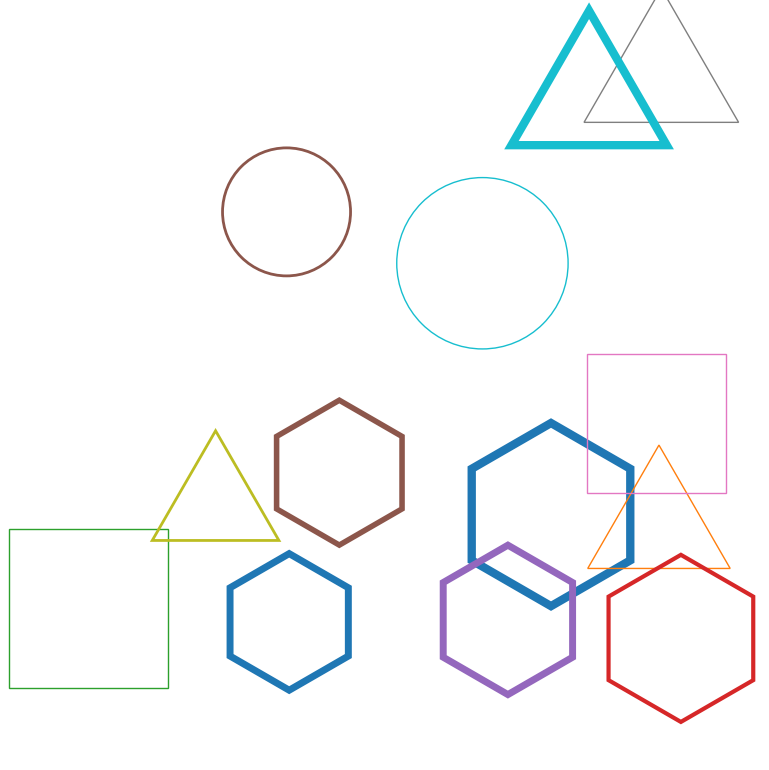[{"shape": "hexagon", "thickness": 3, "radius": 0.59, "center": [0.716, 0.332]}, {"shape": "hexagon", "thickness": 2.5, "radius": 0.44, "center": [0.376, 0.192]}, {"shape": "triangle", "thickness": 0.5, "radius": 0.53, "center": [0.856, 0.315]}, {"shape": "square", "thickness": 0.5, "radius": 0.52, "center": [0.116, 0.21]}, {"shape": "hexagon", "thickness": 1.5, "radius": 0.54, "center": [0.884, 0.171]}, {"shape": "hexagon", "thickness": 2.5, "radius": 0.49, "center": [0.66, 0.195]}, {"shape": "circle", "thickness": 1, "radius": 0.42, "center": [0.372, 0.725]}, {"shape": "hexagon", "thickness": 2, "radius": 0.47, "center": [0.441, 0.386]}, {"shape": "square", "thickness": 0.5, "radius": 0.45, "center": [0.852, 0.45]}, {"shape": "triangle", "thickness": 0.5, "radius": 0.58, "center": [0.859, 0.899]}, {"shape": "triangle", "thickness": 1, "radius": 0.47, "center": [0.28, 0.346]}, {"shape": "triangle", "thickness": 3, "radius": 0.58, "center": [0.765, 0.87]}, {"shape": "circle", "thickness": 0.5, "radius": 0.56, "center": [0.627, 0.658]}]